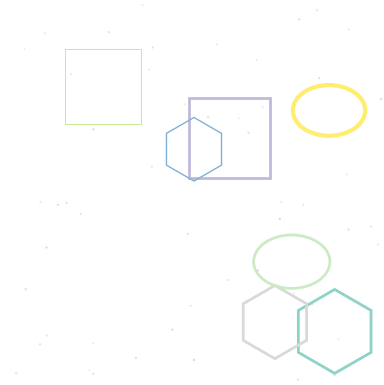[{"shape": "hexagon", "thickness": 2, "radius": 0.55, "center": [0.869, 0.139]}, {"shape": "square", "thickness": 2, "radius": 0.52, "center": [0.596, 0.642]}, {"shape": "hexagon", "thickness": 1, "radius": 0.41, "center": [0.504, 0.612]}, {"shape": "square", "thickness": 0.5, "radius": 0.49, "center": [0.268, 0.775]}, {"shape": "hexagon", "thickness": 2, "radius": 0.48, "center": [0.714, 0.163]}, {"shape": "oval", "thickness": 2, "radius": 0.5, "center": [0.758, 0.32]}, {"shape": "oval", "thickness": 3, "radius": 0.47, "center": [0.855, 0.713]}]